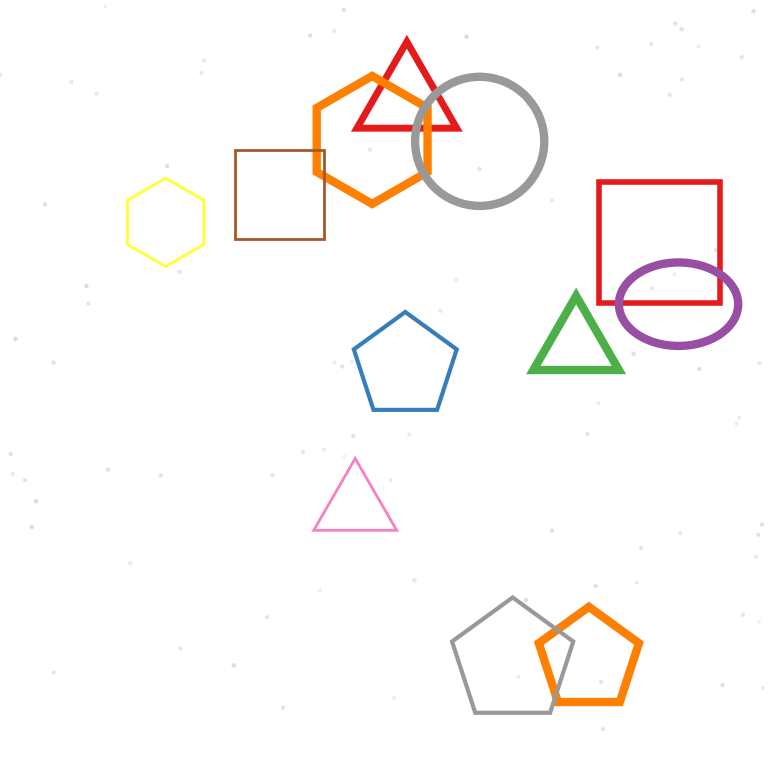[{"shape": "triangle", "thickness": 2.5, "radius": 0.37, "center": [0.528, 0.871]}, {"shape": "square", "thickness": 2, "radius": 0.39, "center": [0.856, 0.685]}, {"shape": "pentagon", "thickness": 1.5, "radius": 0.35, "center": [0.526, 0.525]}, {"shape": "triangle", "thickness": 3, "radius": 0.32, "center": [0.748, 0.552]}, {"shape": "oval", "thickness": 3, "radius": 0.39, "center": [0.881, 0.605]}, {"shape": "hexagon", "thickness": 3, "radius": 0.42, "center": [0.483, 0.818]}, {"shape": "pentagon", "thickness": 3, "radius": 0.34, "center": [0.765, 0.144]}, {"shape": "hexagon", "thickness": 1, "radius": 0.29, "center": [0.215, 0.711]}, {"shape": "square", "thickness": 1, "radius": 0.29, "center": [0.363, 0.747]}, {"shape": "triangle", "thickness": 1, "radius": 0.31, "center": [0.461, 0.342]}, {"shape": "pentagon", "thickness": 1.5, "radius": 0.41, "center": [0.666, 0.141]}, {"shape": "circle", "thickness": 3, "radius": 0.42, "center": [0.623, 0.816]}]